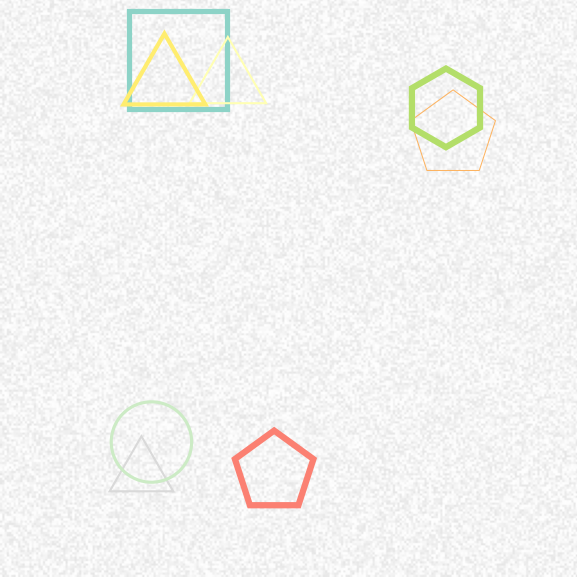[{"shape": "square", "thickness": 2.5, "radius": 0.42, "center": [0.308, 0.895]}, {"shape": "triangle", "thickness": 1, "radius": 0.38, "center": [0.395, 0.859]}, {"shape": "pentagon", "thickness": 3, "radius": 0.36, "center": [0.475, 0.182]}, {"shape": "pentagon", "thickness": 0.5, "radius": 0.39, "center": [0.785, 0.766]}, {"shape": "hexagon", "thickness": 3, "radius": 0.34, "center": [0.772, 0.812]}, {"shape": "triangle", "thickness": 1, "radius": 0.32, "center": [0.245, 0.18]}, {"shape": "circle", "thickness": 1.5, "radius": 0.35, "center": [0.262, 0.234]}, {"shape": "triangle", "thickness": 2, "radius": 0.41, "center": [0.285, 0.859]}]